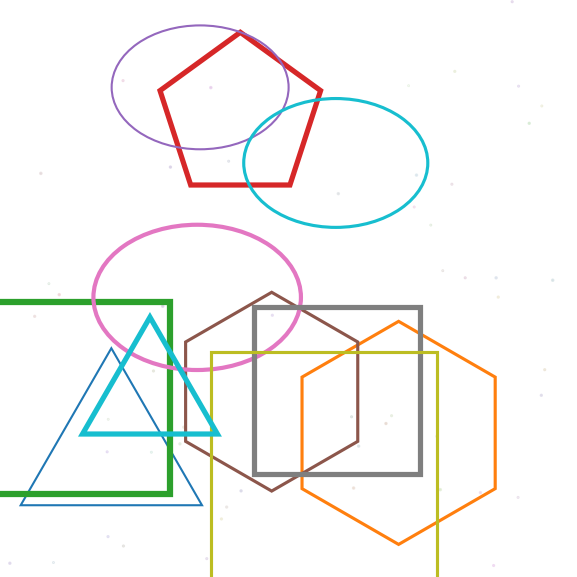[{"shape": "triangle", "thickness": 1, "radius": 0.91, "center": [0.193, 0.215]}, {"shape": "hexagon", "thickness": 1.5, "radius": 0.97, "center": [0.69, 0.25]}, {"shape": "square", "thickness": 3, "radius": 0.83, "center": [0.128, 0.31]}, {"shape": "pentagon", "thickness": 2.5, "radius": 0.73, "center": [0.416, 0.797]}, {"shape": "oval", "thickness": 1, "radius": 0.77, "center": [0.347, 0.848]}, {"shape": "hexagon", "thickness": 1.5, "radius": 0.86, "center": [0.47, 0.321]}, {"shape": "oval", "thickness": 2, "radius": 0.9, "center": [0.341, 0.484]}, {"shape": "square", "thickness": 2.5, "radius": 0.72, "center": [0.584, 0.324]}, {"shape": "square", "thickness": 1.5, "radius": 0.98, "center": [0.561, 0.194]}, {"shape": "oval", "thickness": 1.5, "radius": 0.8, "center": [0.581, 0.717]}, {"shape": "triangle", "thickness": 2.5, "radius": 0.67, "center": [0.26, 0.315]}]